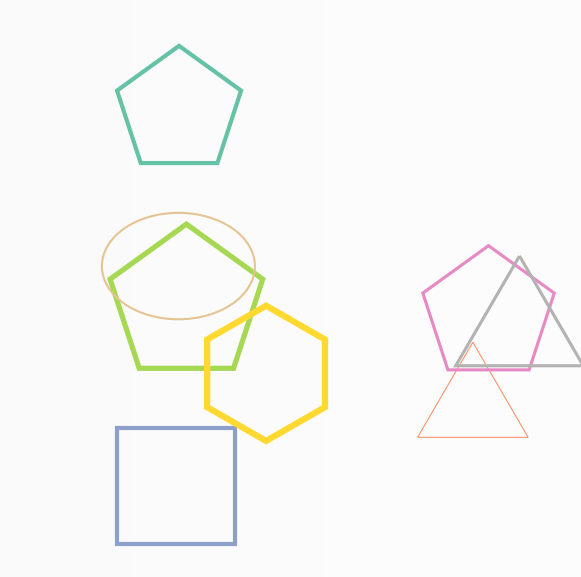[{"shape": "pentagon", "thickness": 2, "radius": 0.56, "center": [0.308, 0.808]}, {"shape": "triangle", "thickness": 0.5, "radius": 0.55, "center": [0.814, 0.297]}, {"shape": "square", "thickness": 2, "radius": 0.5, "center": [0.303, 0.157]}, {"shape": "pentagon", "thickness": 1.5, "radius": 0.59, "center": [0.84, 0.455]}, {"shape": "pentagon", "thickness": 2.5, "radius": 0.69, "center": [0.321, 0.473]}, {"shape": "hexagon", "thickness": 3, "radius": 0.59, "center": [0.458, 0.353]}, {"shape": "oval", "thickness": 1, "radius": 0.66, "center": [0.307, 0.538]}, {"shape": "triangle", "thickness": 1.5, "radius": 0.63, "center": [0.894, 0.429]}]